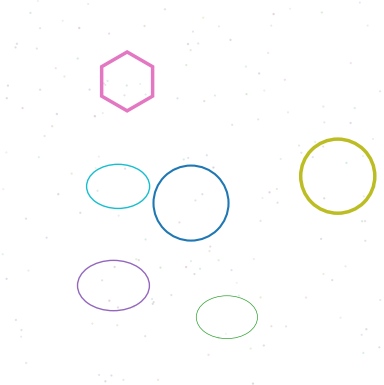[{"shape": "circle", "thickness": 1.5, "radius": 0.49, "center": [0.496, 0.473]}, {"shape": "oval", "thickness": 0.5, "radius": 0.4, "center": [0.589, 0.176]}, {"shape": "oval", "thickness": 1, "radius": 0.47, "center": [0.295, 0.258]}, {"shape": "hexagon", "thickness": 2.5, "radius": 0.38, "center": [0.33, 0.789]}, {"shape": "circle", "thickness": 2.5, "radius": 0.48, "center": [0.877, 0.542]}, {"shape": "oval", "thickness": 1, "radius": 0.41, "center": [0.307, 0.516]}]